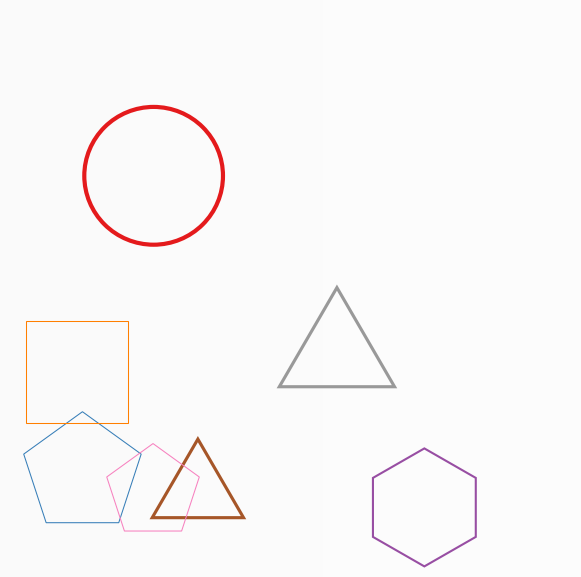[{"shape": "circle", "thickness": 2, "radius": 0.6, "center": [0.264, 0.695]}, {"shape": "pentagon", "thickness": 0.5, "radius": 0.53, "center": [0.142, 0.18]}, {"shape": "hexagon", "thickness": 1, "radius": 0.51, "center": [0.73, 0.121]}, {"shape": "square", "thickness": 0.5, "radius": 0.44, "center": [0.133, 0.355]}, {"shape": "triangle", "thickness": 1.5, "radius": 0.45, "center": [0.34, 0.148]}, {"shape": "pentagon", "thickness": 0.5, "radius": 0.42, "center": [0.263, 0.147]}, {"shape": "triangle", "thickness": 1.5, "radius": 0.57, "center": [0.58, 0.387]}]